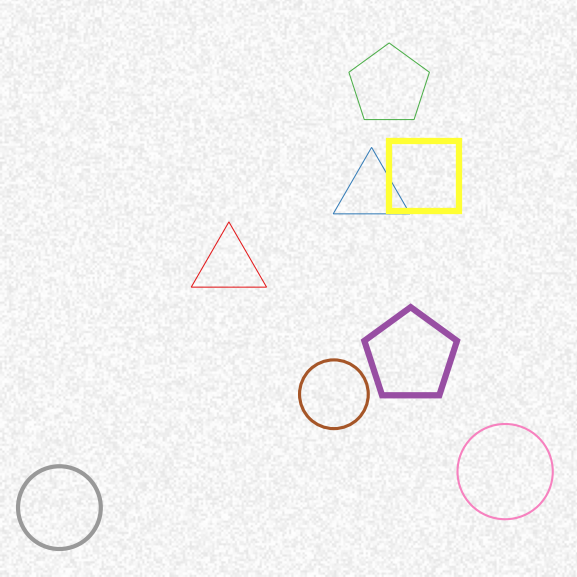[{"shape": "triangle", "thickness": 0.5, "radius": 0.38, "center": [0.396, 0.54]}, {"shape": "triangle", "thickness": 0.5, "radius": 0.38, "center": [0.643, 0.667]}, {"shape": "pentagon", "thickness": 0.5, "radius": 0.37, "center": [0.674, 0.851]}, {"shape": "pentagon", "thickness": 3, "radius": 0.42, "center": [0.711, 0.383]}, {"shape": "square", "thickness": 3, "radius": 0.3, "center": [0.735, 0.694]}, {"shape": "circle", "thickness": 1.5, "radius": 0.3, "center": [0.578, 0.316]}, {"shape": "circle", "thickness": 1, "radius": 0.41, "center": [0.875, 0.183]}, {"shape": "circle", "thickness": 2, "radius": 0.36, "center": [0.103, 0.12]}]